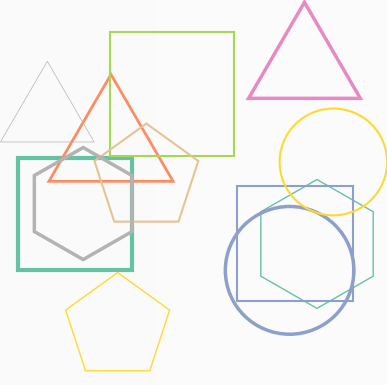[{"shape": "square", "thickness": 3, "radius": 0.73, "center": [0.194, 0.444]}, {"shape": "hexagon", "thickness": 1, "radius": 0.84, "center": [0.818, 0.366]}, {"shape": "triangle", "thickness": 2, "radius": 0.92, "center": [0.286, 0.622]}, {"shape": "square", "thickness": 1.5, "radius": 0.75, "center": [0.76, 0.367]}, {"shape": "circle", "thickness": 2.5, "radius": 0.83, "center": [0.747, 0.298]}, {"shape": "triangle", "thickness": 2.5, "radius": 0.83, "center": [0.786, 0.828]}, {"shape": "square", "thickness": 1.5, "radius": 0.8, "center": [0.444, 0.755]}, {"shape": "pentagon", "thickness": 1, "radius": 0.71, "center": [0.304, 0.151]}, {"shape": "circle", "thickness": 1.5, "radius": 0.69, "center": [0.86, 0.579]}, {"shape": "pentagon", "thickness": 1.5, "radius": 0.7, "center": [0.378, 0.538]}, {"shape": "hexagon", "thickness": 2.5, "radius": 0.73, "center": [0.215, 0.471]}, {"shape": "triangle", "thickness": 0.5, "radius": 0.7, "center": [0.122, 0.701]}]